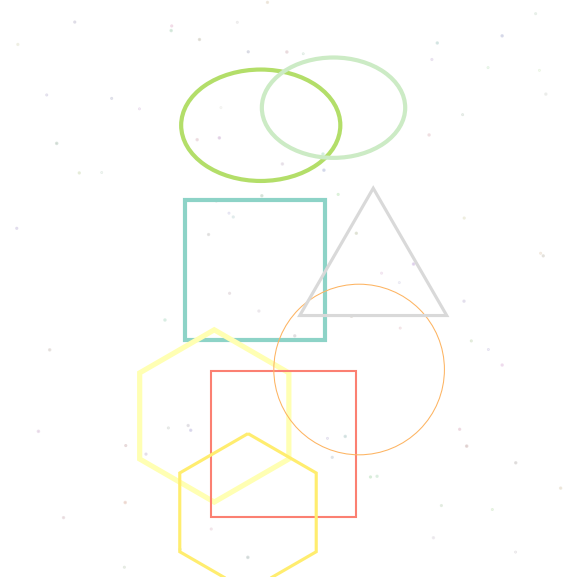[{"shape": "square", "thickness": 2, "radius": 0.6, "center": [0.441, 0.531]}, {"shape": "hexagon", "thickness": 2.5, "radius": 0.75, "center": [0.371, 0.279]}, {"shape": "square", "thickness": 1, "radius": 0.63, "center": [0.491, 0.23]}, {"shape": "circle", "thickness": 0.5, "radius": 0.74, "center": [0.622, 0.359]}, {"shape": "oval", "thickness": 2, "radius": 0.69, "center": [0.452, 0.782]}, {"shape": "triangle", "thickness": 1.5, "radius": 0.73, "center": [0.646, 0.526]}, {"shape": "oval", "thickness": 2, "radius": 0.62, "center": [0.578, 0.813]}, {"shape": "hexagon", "thickness": 1.5, "radius": 0.68, "center": [0.429, 0.112]}]